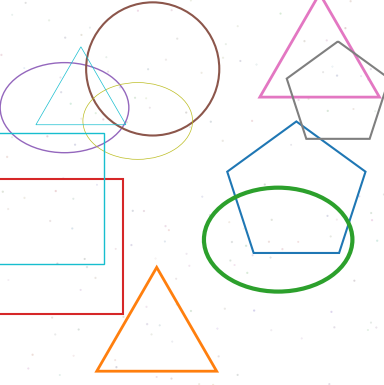[{"shape": "pentagon", "thickness": 1.5, "radius": 0.94, "center": [0.77, 0.496]}, {"shape": "triangle", "thickness": 2, "radius": 0.9, "center": [0.407, 0.126]}, {"shape": "oval", "thickness": 3, "radius": 0.96, "center": [0.723, 0.378]}, {"shape": "square", "thickness": 1.5, "radius": 0.87, "center": [0.145, 0.36]}, {"shape": "oval", "thickness": 1, "radius": 0.84, "center": [0.168, 0.72]}, {"shape": "circle", "thickness": 1.5, "radius": 0.86, "center": [0.397, 0.821]}, {"shape": "triangle", "thickness": 2, "radius": 0.9, "center": [0.83, 0.837]}, {"shape": "pentagon", "thickness": 1.5, "radius": 0.7, "center": [0.878, 0.753]}, {"shape": "oval", "thickness": 0.5, "radius": 0.71, "center": [0.358, 0.686]}, {"shape": "triangle", "thickness": 0.5, "radius": 0.67, "center": [0.21, 0.743]}, {"shape": "square", "thickness": 1, "radius": 0.85, "center": [0.1, 0.485]}]